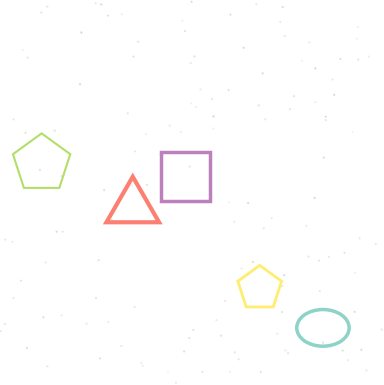[{"shape": "oval", "thickness": 2.5, "radius": 0.34, "center": [0.839, 0.148]}, {"shape": "triangle", "thickness": 3, "radius": 0.39, "center": [0.345, 0.462]}, {"shape": "pentagon", "thickness": 1.5, "radius": 0.39, "center": [0.108, 0.575]}, {"shape": "square", "thickness": 2.5, "radius": 0.32, "center": [0.481, 0.542]}, {"shape": "pentagon", "thickness": 2, "radius": 0.3, "center": [0.675, 0.251]}]